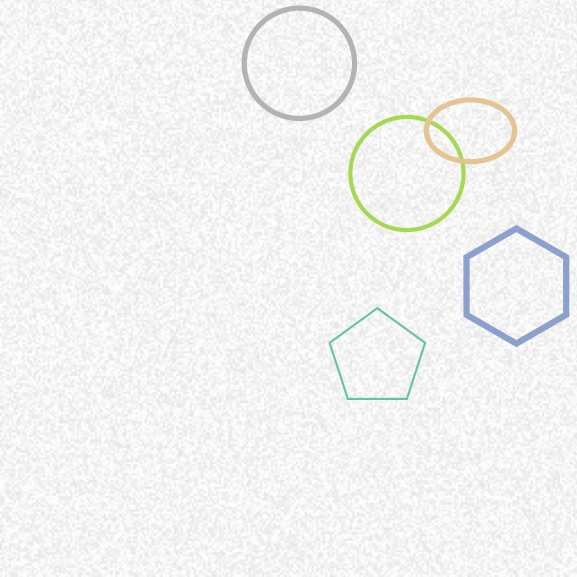[{"shape": "pentagon", "thickness": 1, "radius": 0.43, "center": [0.653, 0.379]}, {"shape": "hexagon", "thickness": 3, "radius": 0.5, "center": [0.894, 0.504]}, {"shape": "circle", "thickness": 2, "radius": 0.49, "center": [0.705, 0.699]}, {"shape": "oval", "thickness": 2.5, "radius": 0.38, "center": [0.815, 0.773]}, {"shape": "circle", "thickness": 2.5, "radius": 0.48, "center": [0.518, 0.89]}]